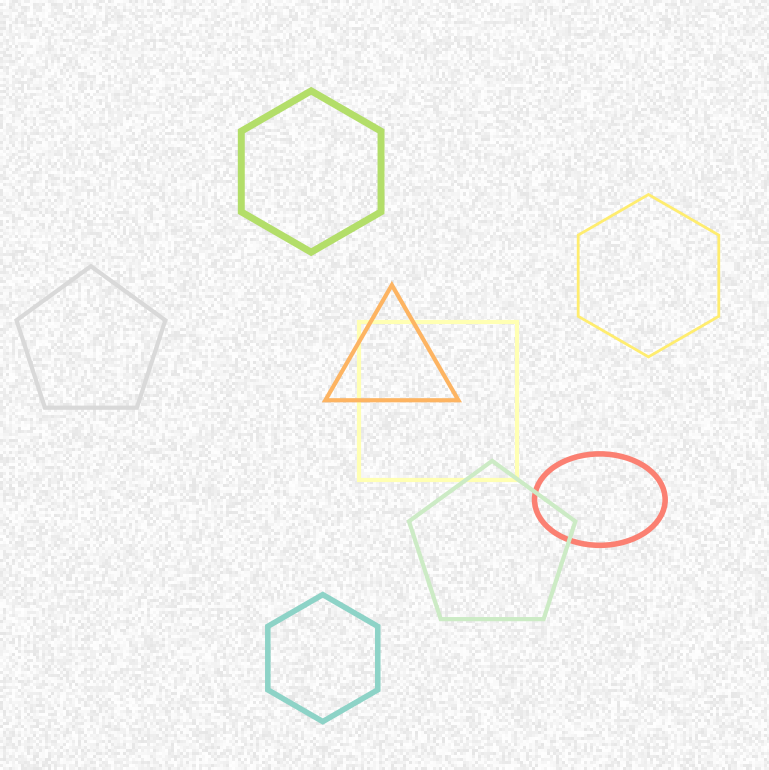[{"shape": "hexagon", "thickness": 2, "radius": 0.41, "center": [0.419, 0.145]}, {"shape": "square", "thickness": 1.5, "radius": 0.52, "center": [0.569, 0.479]}, {"shape": "oval", "thickness": 2, "radius": 0.42, "center": [0.779, 0.351]}, {"shape": "triangle", "thickness": 1.5, "radius": 0.5, "center": [0.509, 0.53]}, {"shape": "hexagon", "thickness": 2.5, "radius": 0.52, "center": [0.404, 0.777]}, {"shape": "pentagon", "thickness": 1.5, "radius": 0.51, "center": [0.118, 0.553]}, {"shape": "pentagon", "thickness": 1.5, "radius": 0.57, "center": [0.639, 0.288]}, {"shape": "hexagon", "thickness": 1, "radius": 0.53, "center": [0.842, 0.642]}]